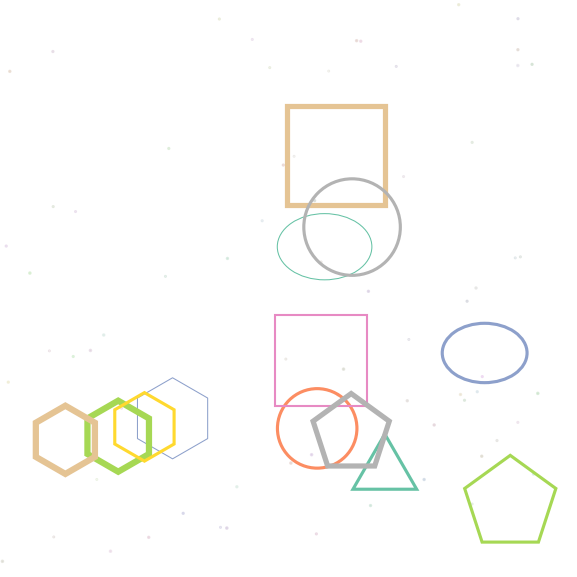[{"shape": "triangle", "thickness": 1.5, "radius": 0.32, "center": [0.666, 0.184]}, {"shape": "oval", "thickness": 0.5, "radius": 0.41, "center": [0.562, 0.572]}, {"shape": "circle", "thickness": 1.5, "radius": 0.34, "center": [0.549, 0.257]}, {"shape": "oval", "thickness": 1.5, "radius": 0.37, "center": [0.839, 0.388]}, {"shape": "hexagon", "thickness": 0.5, "radius": 0.35, "center": [0.299, 0.275]}, {"shape": "square", "thickness": 1, "radius": 0.39, "center": [0.556, 0.375]}, {"shape": "pentagon", "thickness": 1.5, "radius": 0.42, "center": [0.884, 0.128]}, {"shape": "hexagon", "thickness": 3, "radius": 0.31, "center": [0.205, 0.244]}, {"shape": "hexagon", "thickness": 1.5, "radius": 0.3, "center": [0.25, 0.26]}, {"shape": "hexagon", "thickness": 3, "radius": 0.3, "center": [0.113, 0.238]}, {"shape": "square", "thickness": 2.5, "radius": 0.43, "center": [0.582, 0.73]}, {"shape": "pentagon", "thickness": 2.5, "radius": 0.35, "center": [0.608, 0.248]}, {"shape": "circle", "thickness": 1.5, "radius": 0.42, "center": [0.61, 0.606]}]